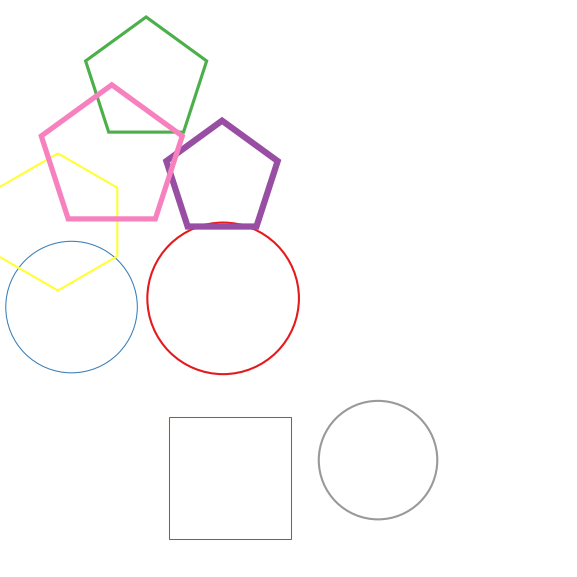[{"shape": "circle", "thickness": 1, "radius": 0.66, "center": [0.386, 0.482]}, {"shape": "circle", "thickness": 0.5, "radius": 0.57, "center": [0.124, 0.467]}, {"shape": "pentagon", "thickness": 1.5, "radius": 0.55, "center": [0.253, 0.86]}, {"shape": "pentagon", "thickness": 3, "radius": 0.51, "center": [0.384, 0.689]}, {"shape": "hexagon", "thickness": 1, "radius": 0.59, "center": [0.1, 0.615]}, {"shape": "square", "thickness": 0.5, "radius": 0.53, "center": [0.398, 0.171]}, {"shape": "pentagon", "thickness": 2.5, "radius": 0.64, "center": [0.194, 0.724]}, {"shape": "circle", "thickness": 1, "radius": 0.51, "center": [0.655, 0.202]}]